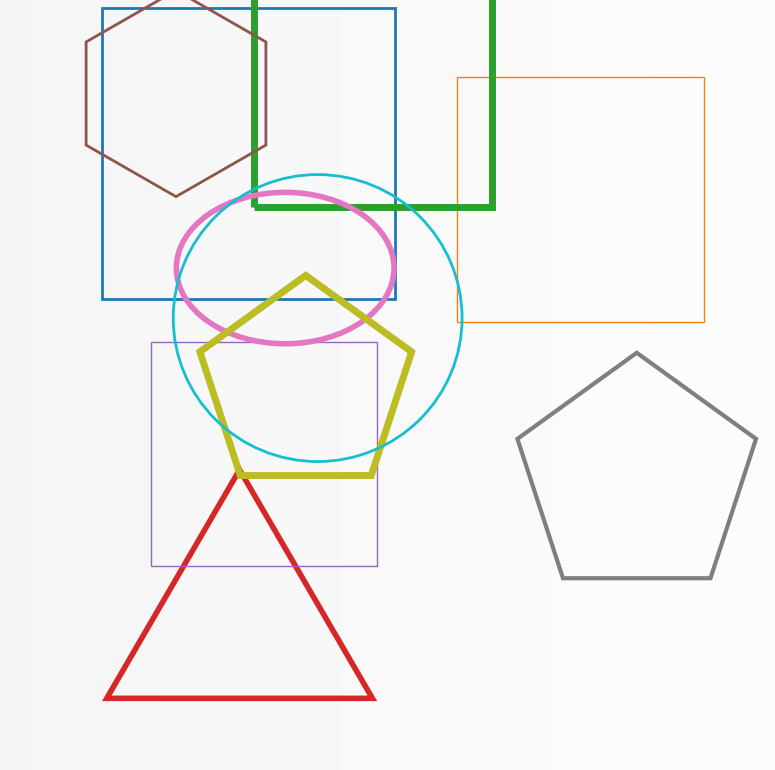[{"shape": "square", "thickness": 1, "radius": 0.95, "center": [0.321, 0.801]}, {"shape": "square", "thickness": 0.5, "radius": 0.8, "center": [0.749, 0.741]}, {"shape": "square", "thickness": 2.5, "radius": 0.77, "center": [0.481, 0.885]}, {"shape": "triangle", "thickness": 2, "radius": 0.99, "center": [0.309, 0.192]}, {"shape": "square", "thickness": 0.5, "radius": 0.73, "center": [0.34, 0.41]}, {"shape": "hexagon", "thickness": 1, "radius": 0.67, "center": [0.227, 0.879]}, {"shape": "oval", "thickness": 2, "radius": 0.7, "center": [0.368, 0.652]}, {"shape": "pentagon", "thickness": 1.5, "radius": 0.81, "center": [0.822, 0.38]}, {"shape": "pentagon", "thickness": 2.5, "radius": 0.72, "center": [0.395, 0.499]}, {"shape": "circle", "thickness": 1, "radius": 0.93, "center": [0.41, 0.587]}]